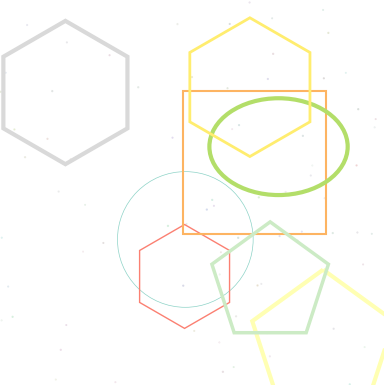[{"shape": "circle", "thickness": 0.5, "radius": 0.88, "center": [0.481, 0.378]}, {"shape": "pentagon", "thickness": 3, "radius": 0.97, "center": [0.839, 0.106]}, {"shape": "hexagon", "thickness": 1, "radius": 0.67, "center": [0.479, 0.282]}, {"shape": "square", "thickness": 1.5, "radius": 0.93, "center": [0.662, 0.578]}, {"shape": "oval", "thickness": 3, "radius": 0.9, "center": [0.723, 0.619]}, {"shape": "hexagon", "thickness": 3, "radius": 0.93, "center": [0.17, 0.76]}, {"shape": "pentagon", "thickness": 2.5, "radius": 0.8, "center": [0.702, 0.265]}, {"shape": "hexagon", "thickness": 2, "radius": 0.9, "center": [0.649, 0.774]}]